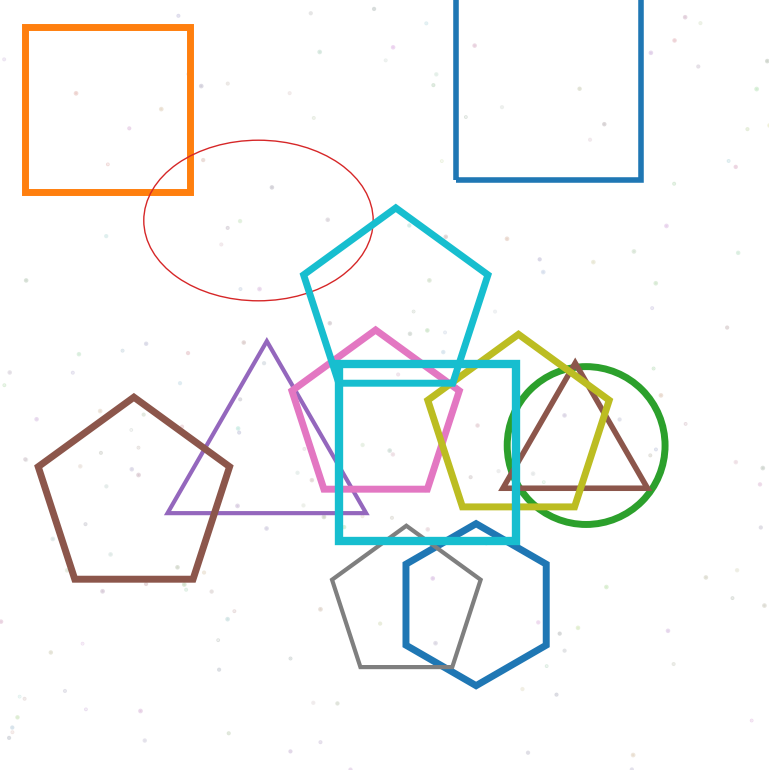[{"shape": "hexagon", "thickness": 2.5, "radius": 0.53, "center": [0.618, 0.215]}, {"shape": "square", "thickness": 2, "radius": 0.6, "center": [0.712, 0.886]}, {"shape": "square", "thickness": 2.5, "radius": 0.54, "center": [0.14, 0.858]}, {"shape": "circle", "thickness": 2.5, "radius": 0.51, "center": [0.761, 0.421]}, {"shape": "oval", "thickness": 0.5, "radius": 0.74, "center": [0.336, 0.714]}, {"shape": "triangle", "thickness": 1.5, "radius": 0.74, "center": [0.347, 0.408]}, {"shape": "triangle", "thickness": 2, "radius": 0.54, "center": [0.747, 0.42]}, {"shape": "pentagon", "thickness": 2.5, "radius": 0.65, "center": [0.174, 0.353]}, {"shape": "pentagon", "thickness": 2.5, "radius": 0.57, "center": [0.488, 0.457]}, {"shape": "pentagon", "thickness": 1.5, "radius": 0.51, "center": [0.528, 0.216]}, {"shape": "pentagon", "thickness": 2.5, "radius": 0.62, "center": [0.673, 0.442]}, {"shape": "square", "thickness": 3, "radius": 0.57, "center": [0.555, 0.412]}, {"shape": "pentagon", "thickness": 2.5, "radius": 0.63, "center": [0.514, 0.604]}]